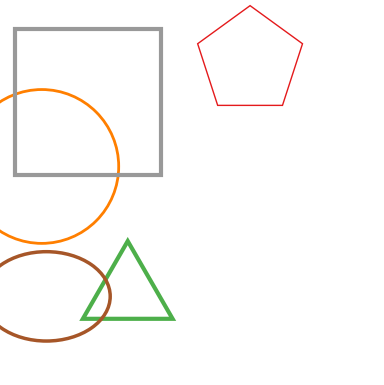[{"shape": "pentagon", "thickness": 1, "radius": 0.72, "center": [0.65, 0.842]}, {"shape": "triangle", "thickness": 3, "radius": 0.67, "center": [0.332, 0.239]}, {"shape": "circle", "thickness": 2, "radius": 1.0, "center": [0.109, 0.568]}, {"shape": "oval", "thickness": 2.5, "radius": 0.83, "center": [0.12, 0.23]}, {"shape": "square", "thickness": 3, "radius": 0.95, "center": [0.229, 0.734]}]